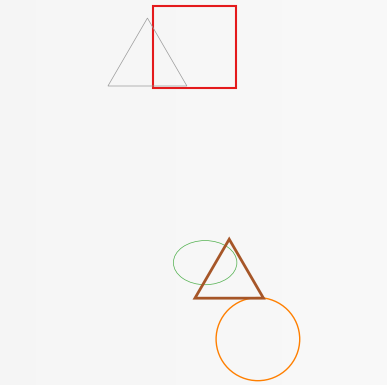[{"shape": "square", "thickness": 1.5, "radius": 0.53, "center": [0.502, 0.877]}, {"shape": "oval", "thickness": 0.5, "radius": 0.41, "center": [0.529, 0.318]}, {"shape": "circle", "thickness": 1, "radius": 0.54, "center": [0.666, 0.119]}, {"shape": "triangle", "thickness": 2, "radius": 0.51, "center": [0.592, 0.277]}, {"shape": "triangle", "thickness": 0.5, "radius": 0.59, "center": [0.38, 0.835]}]